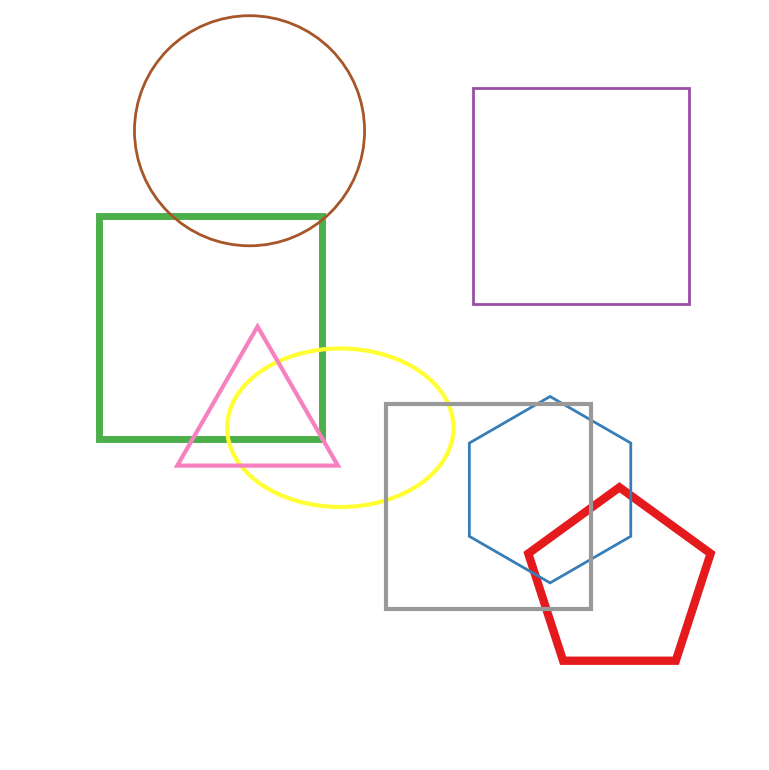[{"shape": "pentagon", "thickness": 3, "radius": 0.62, "center": [0.804, 0.243]}, {"shape": "hexagon", "thickness": 1, "radius": 0.61, "center": [0.714, 0.364]}, {"shape": "square", "thickness": 2.5, "radius": 0.72, "center": [0.273, 0.575]}, {"shape": "square", "thickness": 1, "radius": 0.7, "center": [0.755, 0.745]}, {"shape": "oval", "thickness": 1.5, "radius": 0.74, "center": [0.442, 0.444]}, {"shape": "circle", "thickness": 1, "radius": 0.75, "center": [0.324, 0.83]}, {"shape": "triangle", "thickness": 1.5, "radius": 0.6, "center": [0.334, 0.456]}, {"shape": "square", "thickness": 1.5, "radius": 0.66, "center": [0.634, 0.342]}]